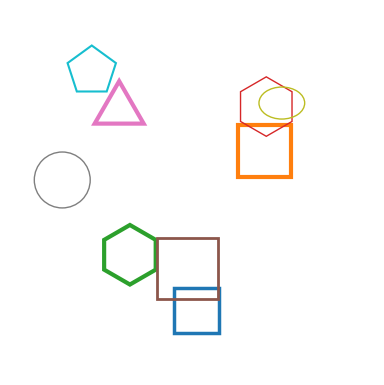[{"shape": "square", "thickness": 2.5, "radius": 0.29, "center": [0.51, 0.194]}, {"shape": "square", "thickness": 3, "radius": 0.34, "center": [0.687, 0.608]}, {"shape": "hexagon", "thickness": 3, "radius": 0.39, "center": [0.337, 0.338]}, {"shape": "hexagon", "thickness": 1, "radius": 0.39, "center": [0.692, 0.723]}, {"shape": "square", "thickness": 2, "radius": 0.4, "center": [0.487, 0.303]}, {"shape": "triangle", "thickness": 3, "radius": 0.37, "center": [0.31, 0.716]}, {"shape": "circle", "thickness": 1, "radius": 0.36, "center": [0.162, 0.533]}, {"shape": "oval", "thickness": 1, "radius": 0.3, "center": [0.732, 0.732]}, {"shape": "pentagon", "thickness": 1.5, "radius": 0.33, "center": [0.238, 0.816]}]